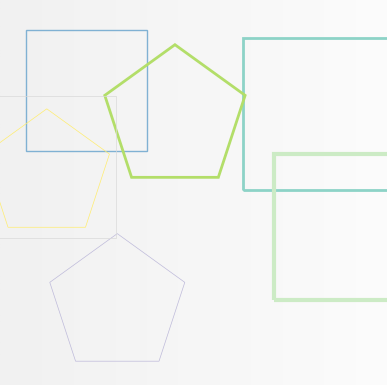[{"shape": "square", "thickness": 2, "radius": 0.99, "center": [0.823, 0.704]}, {"shape": "pentagon", "thickness": 0.5, "radius": 0.92, "center": [0.303, 0.21]}, {"shape": "square", "thickness": 1, "radius": 0.79, "center": [0.223, 0.764]}, {"shape": "pentagon", "thickness": 2, "radius": 0.95, "center": [0.451, 0.693]}, {"shape": "square", "thickness": 0.5, "radius": 0.92, "center": [0.116, 0.566]}, {"shape": "square", "thickness": 3, "radius": 0.95, "center": [0.898, 0.41]}, {"shape": "pentagon", "thickness": 0.5, "radius": 0.85, "center": [0.121, 0.547]}]